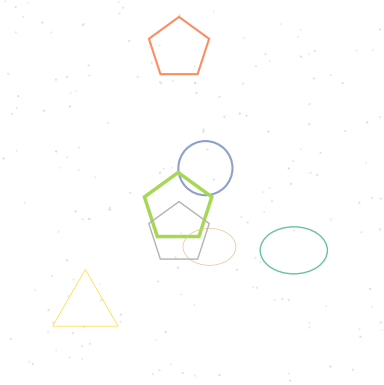[{"shape": "oval", "thickness": 1, "radius": 0.44, "center": [0.763, 0.35]}, {"shape": "pentagon", "thickness": 1.5, "radius": 0.41, "center": [0.465, 0.874]}, {"shape": "circle", "thickness": 1.5, "radius": 0.35, "center": [0.534, 0.563]}, {"shape": "pentagon", "thickness": 2.5, "radius": 0.46, "center": [0.463, 0.46]}, {"shape": "triangle", "thickness": 0.5, "radius": 0.49, "center": [0.222, 0.202]}, {"shape": "oval", "thickness": 0.5, "radius": 0.34, "center": [0.544, 0.359]}, {"shape": "pentagon", "thickness": 1, "radius": 0.41, "center": [0.465, 0.394]}]